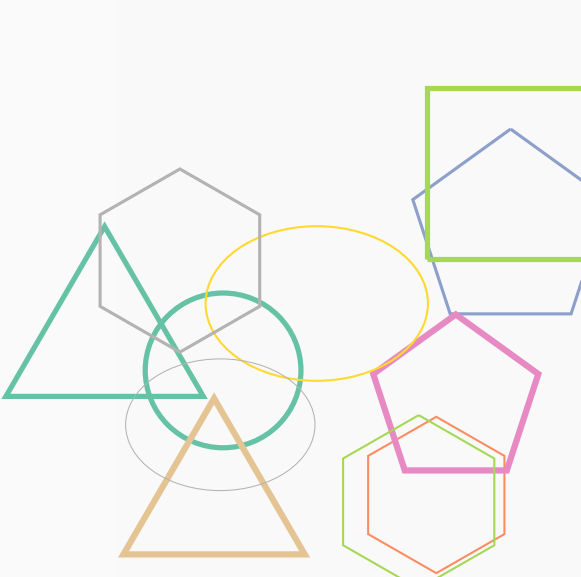[{"shape": "circle", "thickness": 2.5, "radius": 0.67, "center": [0.384, 0.358]}, {"shape": "triangle", "thickness": 2.5, "radius": 0.98, "center": [0.18, 0.411]}, {"shape": "hexagon", "thickness": 1, "radius": 0.68, "center": [0.751, 0.142]}, {"shape": "pentagon", "thickness": 1.5, "radius": 0.88, "center": [0.878, 0.599]}, {"shape": "pentagon", "thickness": 3, "radius": 0.75, "center": [0.784, 0.305]}, {"shape": "hexagon", "thickness": 1, "radius": 0.75, "center": [0.72, 0.13]}, {"shape": "square", "thickness": 2.5, "radius": 0.74, "center": [0.883, 0.698]}, {"shape": "oval", "thickness": 1, "radius": 0.96, "center": [0.545, 0.474]}, {"shape": "triangle", "thickness": 3, "radius": 0.9, "center": [0.368, 0.129]}, {"shape": "oval", "thickness": 0.5, "radius": 0.81, "center": [0.379, 0.264]}, {"shape": "hexagon", "thickness": 1.5, "radius": 0.79, "center": [0.31, 0.548]}]